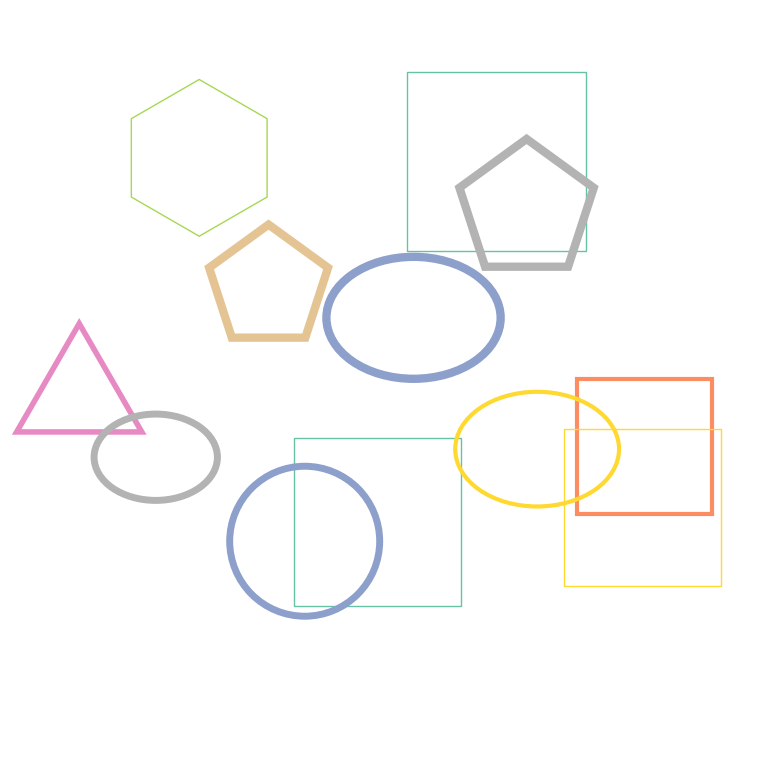[{"shape": "square", "thickness": 0.5, "radius": 0.54, "center": [0.49, 0.322]}, {"shape": "square", "thickness": 0.5, "radius": 0.58, "center": [0.645, 0.79]}, {"shape": "square", "thickness": 1.5, "radius": 0.44, "center": [0.837, 0.42]}, {"shape": "oval", "thickness": 3, "radius": 0.57, "center": [0.537, 0.587]}, {"shape": "circle", "thickness": 2.5, "radius": 0.49, "center": [0.396, 0.297]}, {"shape": "triangle", "thickness": 2, "radius": 0.47, "center": [0.103, 0.486]}, {"shape": "hexagon", "thickness": 0.5, "radius": 0.51, "center": [0.259, 0.795]}, {"shape": "oval", "thickness": 1.5, "radius": 0.53, "center": [0.698, 0.417]}, {"shape": "square", "thickness": 0.5, "radius": 0.51, "center": [0.834, 0.341]}, {"shape": "pentagon", "thickness": 3, "radius": 0.41, "center": [0.349, 0.627]}, {"shape": "oval", "thickness": 2.5, "radius": 0.4, "center": [0.202, 0.406]}, {"shape": "pentagon", "thickness": 3, "radius": 0.46, "center": [0.684, 0.728]}]